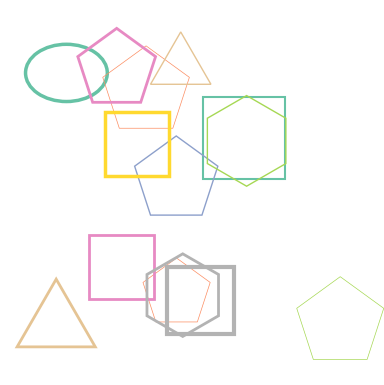[{"shape": "square", "thickness": 1.5, "radius": 0.53, "center": [0.634, 0.642]}, {"shape": "oval", "thickness": 2.5, "radius": 0.53, "center": [0.173, 0.811]}, {"shape": "pentagon", "thickness": 0.5, "radius": 0.59, "center": [0.379, 0.763]}, {"shape": "pentagon", "thickness": 0.5, "radius": 0.46, "center": [0.459, 0.238]}, {"shape": "pentagon", "thickness": 1, "radius": 0.57, "center": [0.458, 0.533]}, {"shape": "square", "thickness": 2, "radius": 0.42, "center": [0.315, 0.307]}, {"shape": "pentagon", "thickness": 2, "radius": 0.53, "center": [0.303, 0.82]}, {"shape": "hexagon", "thickness": 1, "radius": 0.59, "center": [0.641, 0.634]}, {"shape": "pentagon", "thickness": 0.5, "radius": 0.59, "center": [0.884, 0.163]}, {"shape": "square", "thickness": 2.5, "radius": 0.42, "center": [0.356, 0.625]}, {"shape": "triangle", "thickness": 1, "radius": 0.45, "center": [0.469, 0.826]}, {"shape": "triangle", "thickness": 2, "radius": 0.59, "center": [0.146, 0.158]}, {"shape": "square", "thickness": 3, "radius": 0.44, "center": [0.52, 0.221]}, {"shape": "hexagon", "thickness": 2, "radius": 0.54, "center": [0.475, 0.233]}]